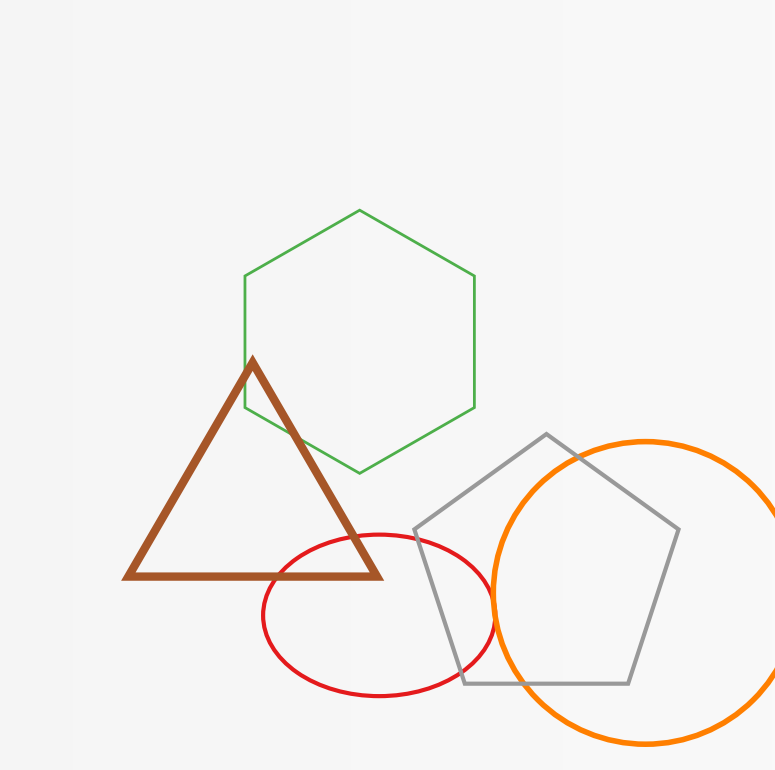[{"shape": "oval", "thickness": 1.5, "radius": 0.75, "center": [0.489, 0.201]}, {"shape": "hexagon", "thickness": 1, "radius": 0.85, "center": [0.464, 0.556]}, {"shape": "circle", "thickness": 2, "radius": 0.98, "center": [0.833, 0.23]}, {"shape": "triangle", "thickness": 3, "radius": 0.93, "center": [0.326, 0.344]}, {"shape": "pentagon", "thickness": 1.5, "radius": 0.9, "center": [0.705, 0.257]}]